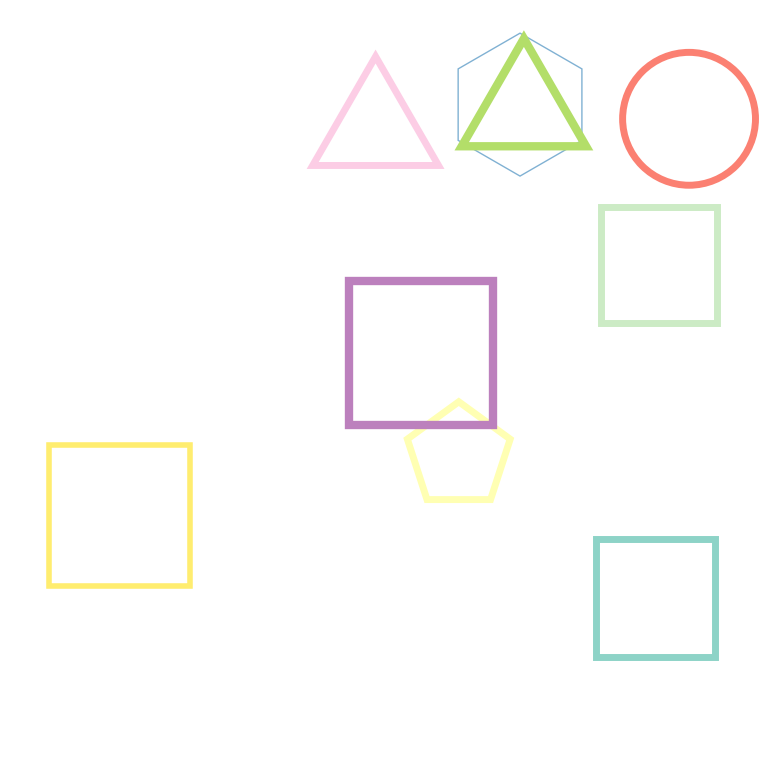[{"shape": "square", "thickness": 2.5, "radius": 0.38, "center": [0.851, 0.223]}, {"shape": "pentagon", "thickness": 2.5, "radius": 0.35, "center": [0.596, 0.408]}, {"shape": "circle", "thickness": 2.5, "radius": 0.43, "center": [0.895, 0.846]}, {"shape": "hexagon", "thickness": 0.5, "radius": 0.46, "center": [0.675, 0.864]}, {"shape": "triangle", "thickness": 3, "radius": 0.47, "center": [0.68, 0.857]}, {"shape": "triangle", "thickness": 2.5, "radius": 0.47, "center": [0.488, 0.832]}, {"shape": "square", "thickness": 3, "radius": 0.47, "center": [0.547, 0.542]}, {"shape": "square", "thickness": 2.5, "radius": 0.38, "center": [0.856, 0.656]}, {"shape": "square", "thickness": 2, "radius": 0.46, "center": [0.155, 0.33]}]